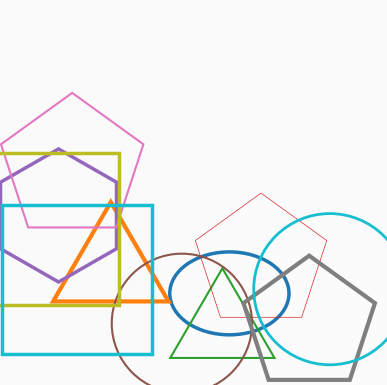[{"shape": "oval", "thickness": 2.5, "radius": 0.77, "center": [0.592, 0.238]}, {"shape": "triangle", "thickness": 3, "radius": 0.86, "center": [0.286, 0.303]}, {"shape": "triangle", "thickness": 1.5, "radius": 0.78, "center": [0.574, 0.148]}, {"shape": "pentagon", "thickness": 0.5, "radius": 0.89, "center": [0.674, 0.32]}, {"shape": "hexagon", "thickness": 2.5, "radius": 0.86, "center": [0.151, 0.44]}, {"shape": "circle", "thickness": 1.5, "radius": 0.91, "center": [0.469, 0.16]}, {"shape": "pentagon", "thickness": 1.5, "radius": 0.97, "center": [0.186, 0.565]}, {"shape": "pentagon", "thickness": 3, "radius": 0.89, "center": [0.798, 0.158]}, {"shape": "square", "thickness": 2.5, "radius": 0.99, "center": [0.11, 0.406]}, {"shape": "square", "thickness": 2.5, "radius": 0.97, "center": [0.198, 0.273]}, {"shape": "circle", "thickness": 2, "radius": 0.98, "center": [0.851, 0.249]}]